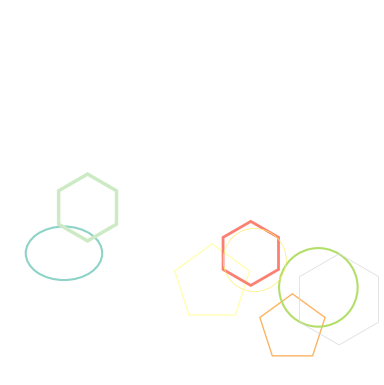[{"shape": "oval", "thickness": 1.5, "radius": 0.5, "center": [0.166, 0.342]}, {"shape": "pentagon", "thickness": 1, "radius": 0.51, "center": [0.551, 0.264]}, {"shape": "hexagon", "thickness": 2, "radius": 0.42, "center": [0.651, 0.342]}, {"shape": "pentagon", "thickness": 1, "radius": 0.45, "center": [0.76, 0.148]}, {"shape": "circle", "thickness": 1.5, "radius": 0.51, "center": [0.827, 0.254]}, {"shape": "hexagon", "thickness": 0.5, "radius": 0.59, "center": [0.881, 0.222]}, {"shape": "hexagon", "thickness": 2.5, "radius": 0.43, "center": [0.227, 0.461]}, {"shape": "circle", "thickness": 0.5, "radius": 0.41, "center": [0.662, 0.325]}]